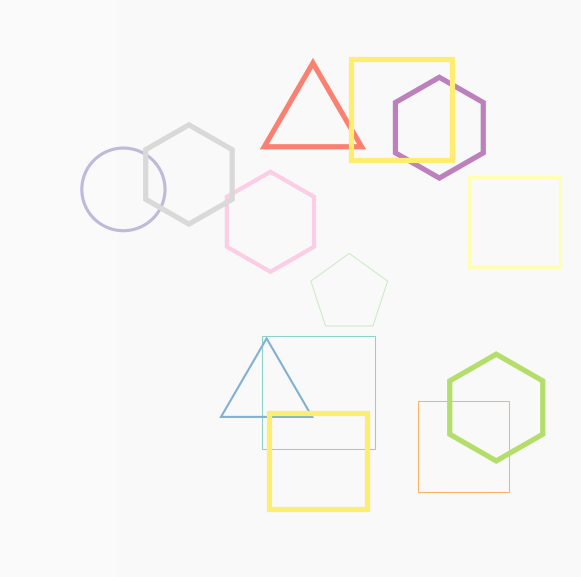[{"shape": "square", "thickness": 0.5, "radius": 0.49, "center": [0.548, 0.32]}, {"shape": "square", "thickness": 1.5, "radius": 0.39, "center": [0.885, 0.614]}, {"shape": "circle", "thickness": 1.5, "radius": 0.36, "center": [0.212, 0.671]}, {"shape": "triangle", "thickness": 2.5, "radius": 0.48, "center": [0.538, 0.793]}, {"shape": "triangle", "thickness": 1, "radius": 0.45, "center": [0.459, 0.323]}, {"shape": "square", "thickness": 0.5, "radius": 0.39, "center": [0.797, 0.226]}, {"shape": "hexagon", "thickness": 2.5, "radius": 0.46, "center": [0.854, 0.293]}, {"shape": "hexagon", "thickness": 2, "radius": 0.43, "center": [0.465, 0.615]}, {"shape": "hexagon", "thickness": 2.5, "radius": 0.43, "center": [0.325, 0.697]}, {"shape": "hexagon", "thickness": 2.5, "radius": 0.44, "center": [0.756, 0.778]}, {"shape": "pentagon", "thickness": 0.5, "radius": 0.35, "center": [0.601, 0.491]}, {"shape": "square", "thickness": 2.5, "radius": 0.44, "center": [0.691, 0.809]}, {"shape": "square", "thickness": 2.5, "radius": 0.42, "center": [0.547, 0.201]}]